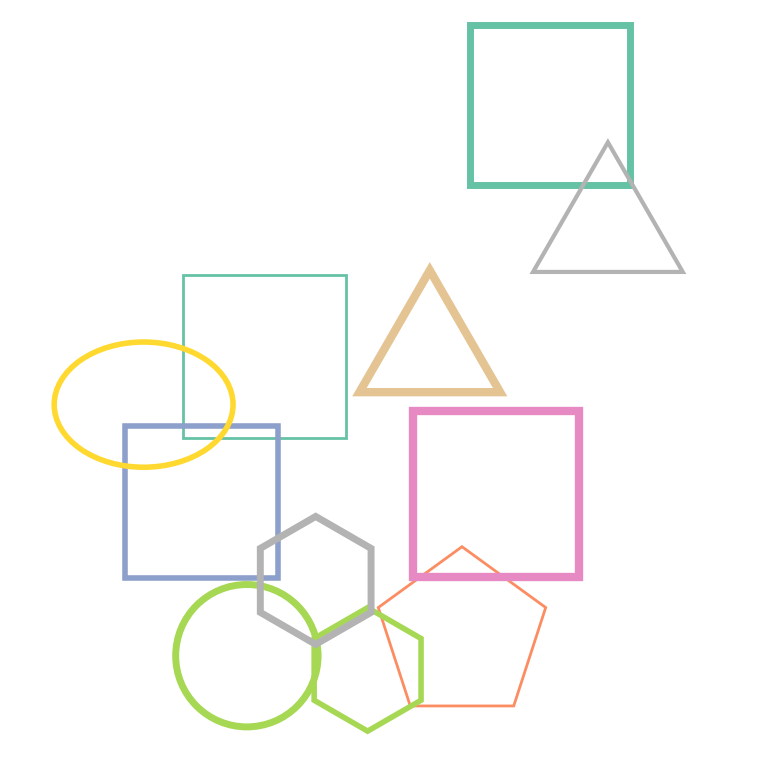[{"shape": "square", "thickness": 1, "radius": 0.53, "center": [0.343, 0.537]}, {"shape": "square", "thickness": 2.5, "radius": 0.52, "center": [0.714, 0.864]}, {"shape": "pentagon", "thickness": 1, "radius": 0.57, "center": [0.6, 0.176]}, {"shape": "square", "thickness": 2, "radius": 0.49, "center": [0.262, 0.349]}, {"shape": "square", "thickness": 3, "radius": 0.54, "center": [0.644, 0.358]}, {"shape": "circle", "thickness": 2.5, "radius": 0.46, "center": [0.321, 0.148]}, {"shape": "hexagon", "thickness": 2, "radius": 0.4, "center": [0.477, 0.131]}, {"shape": "oval", "thickness": 2, "radius": 0.58, "center": [0.187, 0.475]}, {"shape": "triangle", "thickness": 3, "radius": 0.53, "center": [0.558, 0.543]}, {"shape": "triangle", "thickness": 1.5, "radius": 0.56, "center": [0.789, 0.703]}, {"shape": "hexagon", "thickness": 2.5, "radius": 0.42, "center": [0.41, 0.246]}]